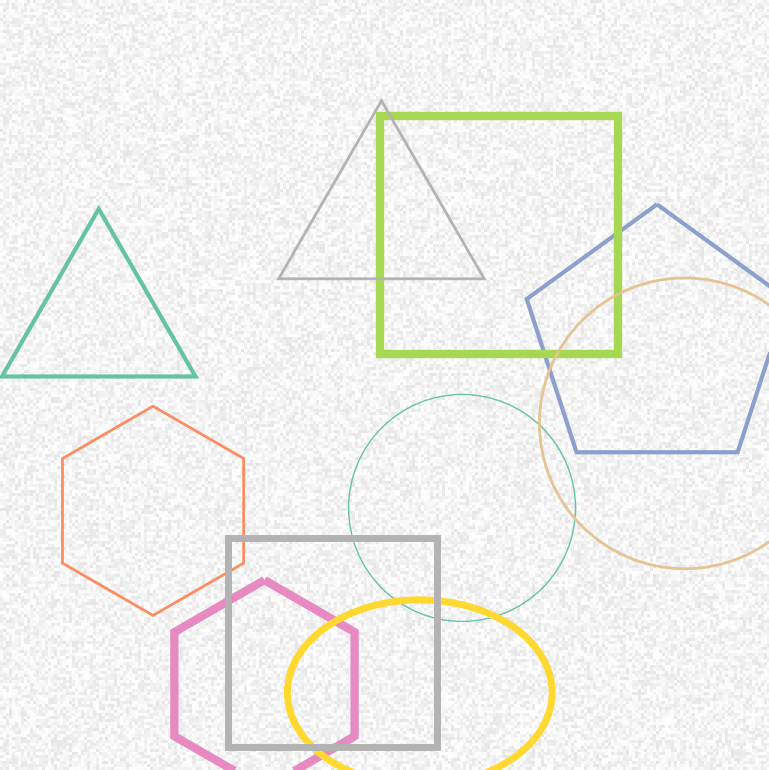[{"shape": "circle", "thickness": 0.5, "radius": 0.74, "center": [0.6, 0.34]}, {"shape": "triangle", "thickness": 1.5, "radius": 0.73, "center": [0.128, 0.584]}, {"shape": "hexagon", "thickness": 1, "radius": 0.68, "center": [0.199, 0.337]}, {"shape": "pentagon", "thickness": 1.5, "radius": 0.89, "center": [0.853, 0.557]}, {"shape": "hexagon", "thickness": 3, "radius": 0.68, "center": [0.343, 0.111]}, {"shape": "square", "thickness": 3, "radius": 0.77, "center": [0.648, 0.695]}, {"shape": "oval", "thickness": 2.5, "radius": 0.86, "center": [0.545, 0.101]}, {"shape": "circle", "thickness": 1, "radius": 0.94, "center": [0.889, 0.45]}, {"shape": "triangle", "thickness": 1, "radius": 0.77, "center": [0.495, 0.715]}, {"shape": "square", "thickness": 2.5, "radius": 0.68, "center": [0.432, 0.166]}]